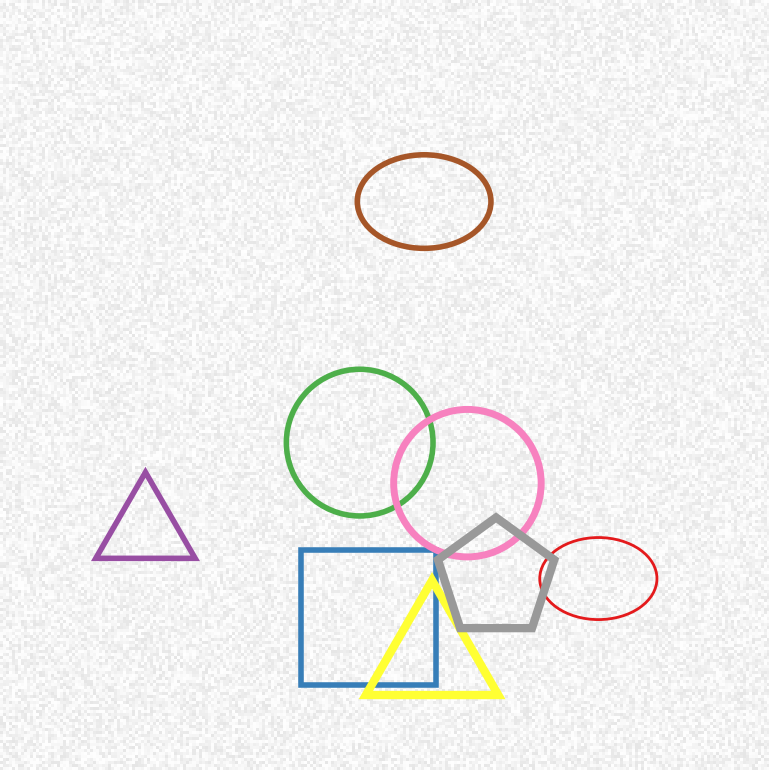[{"shape": "oval", "thickness": 1, "radius": 0.38, "center": [0.777, 0.249]}, {"shape": "square", "thickness": 2, "radius": 0.44, "center": [0.479, 0.199]}, {"shape": "circle", "thickness": 2, "radius": 0.48, "center": [0.467, 0.425]}, {"shape": "triangle", "thickness": 2, "radius": 0.37, "center": [0.189, 0.312]}, {"shape": "triangle", "thickness": 3, "radius": 0.5, "center": [0.561, 0.147]}, {"shape": "oval", "thickness": 2, "radius": 0.43, "center": [0.551, 0.738]}, {"shape": "circle", "thickness": 2.5, "radius": 0.48, "center": [0.607, 0.373]}, {"shape": "pentagon", "thickness": 3, "radius": 0.4, "center": [0.644, 0.249]}]